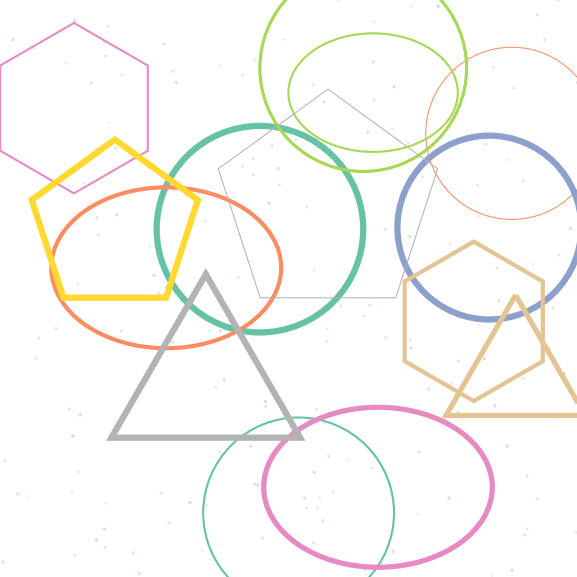[{"shape": "circle", "thickness": 1, "radius": 0.83, "center": [0.517, 0.111]}, {"shape": "circle", "thickness": 3, "radius": 0.89, "center": [0.45, 0.602]}, {"shape": "circle", "thickness": 0.5, "radius": 0.75, "center": [0.886, 0.768]}, {"shape": "oval", "thickness": 2, "radius": 1.0, "center": [0.288, 0.535]}, {"shape": "circle", "thickness": 3, "radius": 0.8, "center": [0.847, 0.605]}, {"shape": "oval", "thickness": 2.5, "radius": 0.99, "center": [0.655, 0.155]}, {"shape": "hexagon", "thickness": 1, "radius": 0.74, "center": [0.128, 0.812]}, {"shape": "circle", "thickness": 1.5, "radius": 0.89, "center": [0.629, 0.881]}, {"shape": "oval", "thickness": 1, "radius": 0.73, "center": [0.646, 0.839]}, {"shape": "pentagon", "thickness": 3, "radius": 0.76, "center": [0.199, 0.606]}, {"shape": "triangle", "thickness": 2.5, "radius": 0.7, "center": [0.893, 0.349]}, {"shape": "hexagon", "thickness": 2, "radius": 0.69, "center": [0.82, 0.443]}, {"shape": "triangle", "thickness": 3, "radius": 0.94, "center": [0.356, 0.336]}, {"shape": "pentagon", "thickness": 0.5, "radius": 1.0, "center": [0.568, 0.645]}]